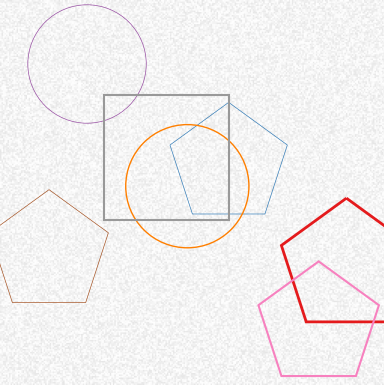[{"shape": "pentagon", "thickness": 2, "radius": 0.89, "center": [0.9, 0.308]}, {"shape": "pentagon", "thickness": 0.5, "radius": 0.8, "center": [0.594, 0.574]}, {"shape": "circle", "thickness": 0.5, "radius": 0.77, "center": [0.226, 0.834]}, {"shape": "circle", "thickness": 1, "radius": 0.8, "center": [0.487, 0.516]}, {"shape": "pentagon", "thickness": 0.5, "radius": 0.81, "center": [0.127, 0.345]}, {"shape": "pentagon", "thickness": 1.5, "radius": 0.82, "center": [0.828, 0.156]}, {"shape": "square", "thickness": 1.5, "radius": 0.81, "center": [0.432, 0.591]}]